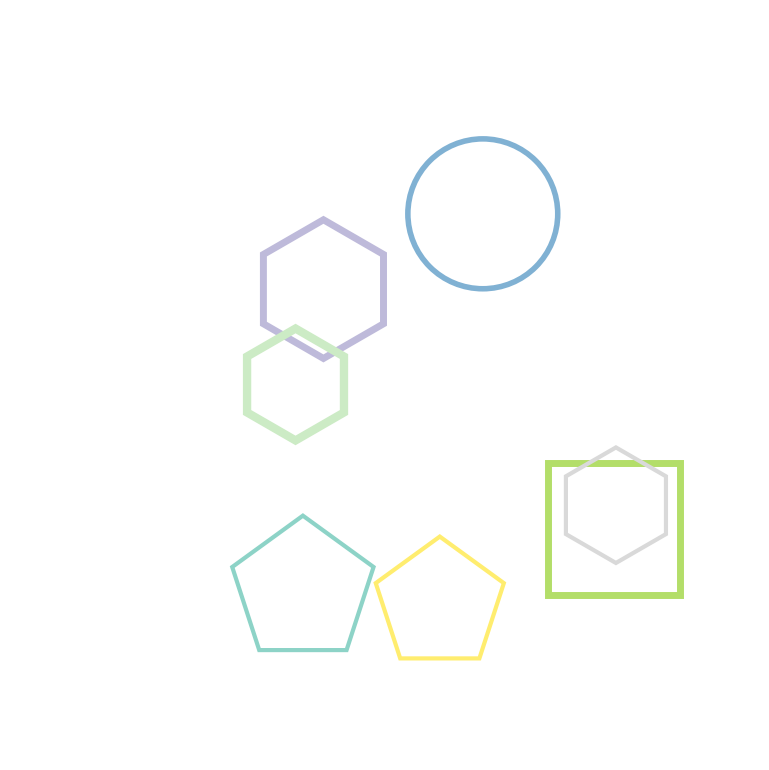[{"shape": "pentagon", "thickness": 1.5, "radius": 0.48, "center": [0.393, 0.234]}, {"shape": "hexagon", "thickness": 2.5, "radius": 0.45, "center": [0.42, 0.625]}, {"shape": "circle", "thickness": 2, "radius": 0.49, "center": [0.627, 0.722]}, {"shape": "square", "thickness": 2.5, "radius": 0.43, "center": [0.797, 0.313]}, {"shape": "hexagon", "thickness": 1.5, "radius": 0.38, "center": [0.8, 0.344]}, {"shape": "hexagon", "thickness": 3, "radius": 0.36, "center": [0.384, 0.501]}, {"shape": "pentagon", "thickness": 1.5, "radius": 0.44, "center": [0.571, 0.216]}]